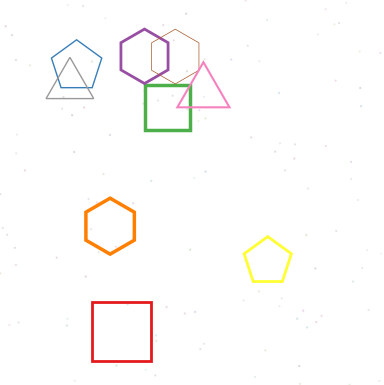[{"shape": "square", "thickness": 2, "radius": 0.38, "center": [0.316, 0.139]}, {"shape": "pentagon", "thickness": 1, "radius": 0.34, "center": [0.199, 0.828]}, {"shape": "square", "thickness": 2.5, "radius": 0.29, "center": [0.436, 0.72]}, {"shape": "hexagon", "thickness": 2, "radius": 0.35, "center": [0.375, 0.854]}, {"shape": "hexagon", "thickness": 2.5, "radius": 0.36, "center": [0.286, 0.413]}, {"shape": "pentagon", "thickness": 2, "radius": 0.32, "center": [0.695, 0.321]}, {"shape": "hexagon", "thickness": 0.5, "radius": 0.36, "center": [0.455, 0.853]}, {"shape": "triangle", "thickness": 1.5, "radius": 0.39, "center": [0.528, 0.76]}, {"shape": "triangle", "thickness": 1, "radius": 0.36, "center": [0.182, 0.78]}]